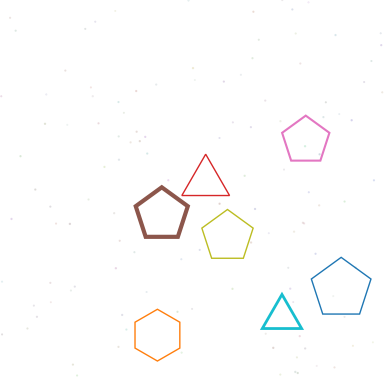[{"shape": "pentagon", "thickness": 1, "radius": 0.41, "center": [0.886, 0.25]}, {"shape": "hexagon", "thickness": 1, "radius": 0.34, "center": [0.409, 0.129]}, {"shape": "triangle", "thickness": 1, "radius": 0.36, "center": [0.534, 0.528]}, {"shape": "pentagon", "thickness": 3, "radius": 0.36, "center": [0.42, 0.442]}, {"shape": "pentagon", "thickness": 1.5, "radius": 0.32, "center": [0.794, 0.635]}, {"shape": "pentagon", "thickness": 1, "radius": 0.35, "center": [0.591, 0.386]}, {"shape": "triangle", "thickness": 2, "radius": 0.29, "center": [0.732, 0.176]}]